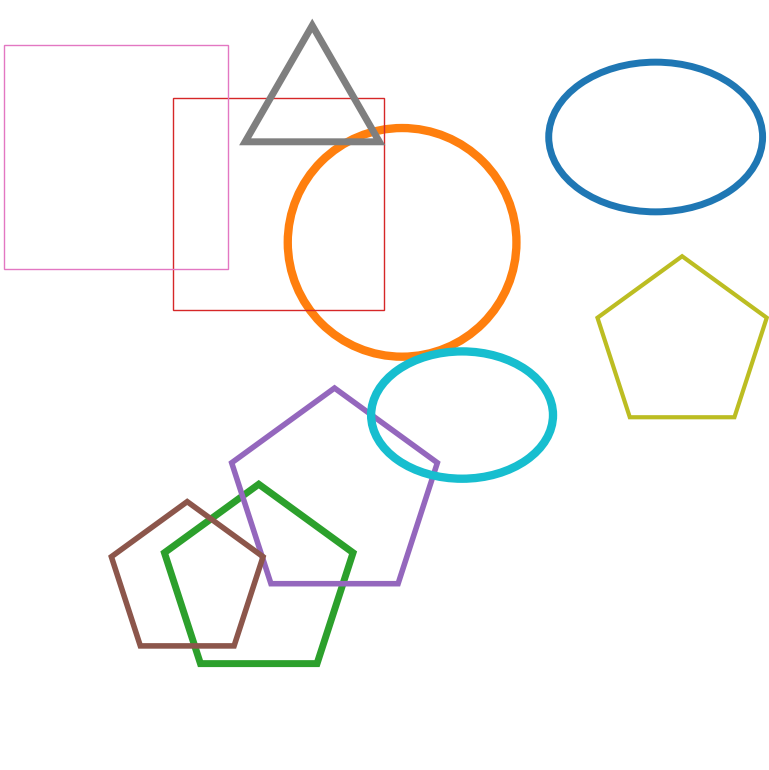[{"shape": "oval", "thickness": 2.5, "radius": 0.69, "center": [0.852, 0.822]}, {"shape": "circle", "thickness": 3, "radius": 0.74, "center": [0.522, 0.685]}, {"shape": "pentagon", "thickness": 2.5, "radius": 0.64, "center": [0.336, 0.242]}, {"shape": "square", "thickness": 0.5, "radius": 0.69, "center": [0.361, 0.735]}, {"shape": "pentagon", "thickness": 2, "radius": 0.7, "center": [0.434, 0.356]}, {"shape": "pentagon", "thickness": 2, "radius": 0.52, "center": [0.243, 0.245]}, {"shape": "square", "thickness": 0.5, "radius": 0.73, "center": [0.151, 0.796]}, {"shape": "triangle", "thickness": 2.5, "radius": 0.5, "center": [0.406, 0.866]}, {"shape": "pentagon", "thickness": 1.5, "radius": 0.58, "center": [0.886, 0.552]}, {"shape": "oval", "thickness": 3, "radius": 0.59, "center": [0.6, 0.461]}]